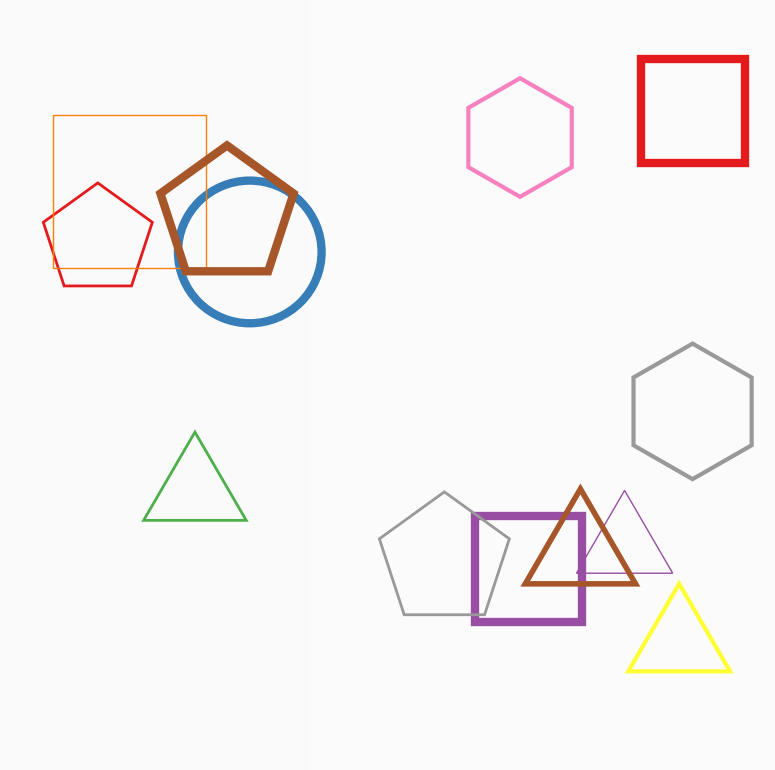[{"shape": "pentagon", "thickness": 1, "radius": 0.37, "center": [0.126, 0.688]}, {"shape": "square", "thickness": 3, "radius": 0.34, "center": [0.895, 0.856]}, {"shape": "circle", "thickness": 3, "radius": 0.46, "center": [0.322, 0.673]}, {"shape": "triangle", "thickness": 1, "radius": 0.38, "center": [0.252, 0.362]}, {"shape": "square", "thickness": 3, "radius": 0.35, "center": [0.682, 0.261]}, {"shape": "triangle", "thickness": 0.5, "radius": 0.36, "center": [0.806, 0.291]}, {"shape": "square", "thickness": 0.5, "radius": 0.49, "center": [0.167, 0.751]}, {"shape": "triangle", "thickness": 1.5, "radius": 0.38, "center": [0.876, 0.166]}, {"shape": "triangle", "thickness": 2, "radius": 0.41, "center": [0.749, 0.283]}, {"shape": "pentagon", "thickness": 3, "radius": 0.45, "center": [0.293, 0.721]}, {"shape": "hexagon", "thickness": 1.5, "radius": 0.39, "center": [0.671, 0.821]}, {"shape": "hexagon", "thickness": 1.5, "radius": 0.44, "center": [0.894, 0.466]}, {"shape": "pentagon", "thickness": 1, "radius": 0.44, "center": [0.573, 0.273]}]